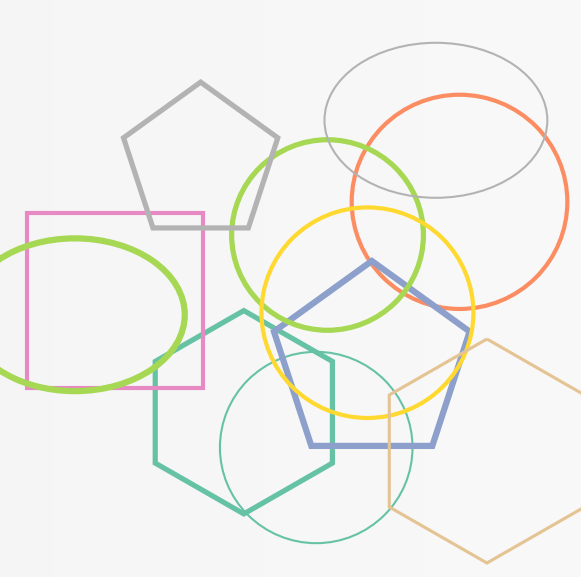[{"shape": "circle", "thickness": 1, "radius": 0.83, "center": [0.544, 0.224]}, {"shape": "hexagon", "thickness": 2.5, "radius": 0.88, "center": [0.419, 0.285]}, {"shape": "circle", "thickness": 2, "radius": 0.93, "center": [0.791, 0.65]}, {"shape": "pentagon", "thickness": 3, "radius": 0.89, "center": [0.64, 0.37]}, {"shape": "square", "thickness": 2, "radius": 0.75, "center": [0.198, 0.479]}, {"shape": "oval", "thickness": 3, "radius": 0.94, "center": [0.129, 0.454]}, {"shape": "circle", "thickness": 2.5, "radius": 0.82, "center": [0.563, 0.592]}, {"shape": "circle", "thickness": 2, "radius": 0.91, "center": [0.632, 0.458]}, {"shape": "hexagon", "thickness": 1.5, "radius": 0.97, "center": [0.838, 0.218]}, {"shape": "pentagon", "thickness": 2.5, "radius": 0.7, "center": [0.345, 0.717]}, {"shape": "oval", "thickness": 1, "radius": 0.96, "center": [0.75, 0.791]}]